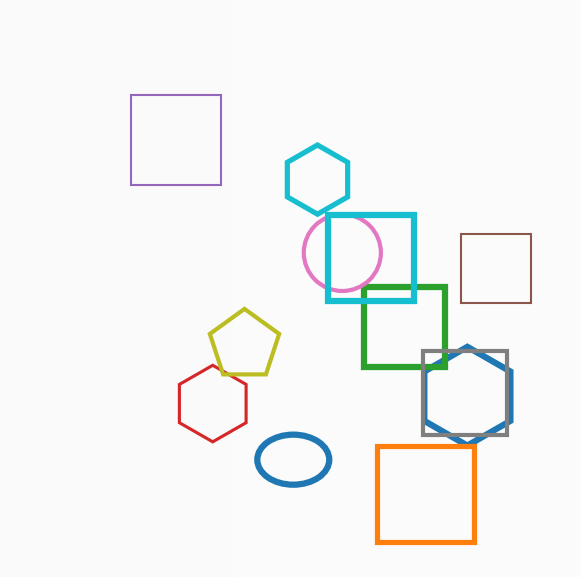[{"shape": "hexagon", "thickness": 3, "radius": 0.43, "center": [0.804, 0.313]}, {"shape": "oval", "thickness": 3, "radius": 0.31, "center": [0.505, 0.203]}, {"shape": "square", "thickness": 2.5, "radius": 0.42, "center": [0.732, 0.144]}, {"shape": "square", "thickness": 3, "radius": 0.35, "center": [0.696, 0.433]}, {"shape": "hexagon", "thickness": 1.5, "radius": 0.33, "center": [0.366, 0.3]}, {"shape": "square", "thickness": 1, "radius": 0.39, "center": [0.303, 0.756]}, {"shape": "square", "thickness": 1, "radius": 0.3, "center": [0.853, 0.534]}, {"shape": "circle", "thickness": 2, "radius": 0.33, "center": [0.589, 0.562]}, {"shape": "square", "thickness": 2, "radius": 0.36, "center": [0.8, 0.318]}, {"shape": "pentagon", "thickness": 2, "radius": 0.31, "center": [0.421, 0.402]}, {"shape": "square", "thickness": 3, "radius": 0.37, "center": [0.639, 0.553]}, {"shape": "hexagon", "thickness": 2.5, "radius": 0.3, "center": [0.546, 0.688]}]